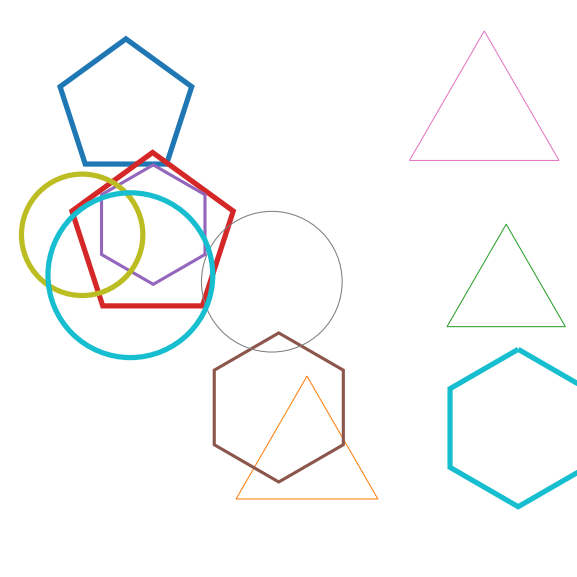[{"shape": "pentagon", "thickness": 2.5, "radius": 0.6, "center": [0.218, 0.812]}, {"shape": "triangle", "thickness": 0.5, "radius": 0.71, "center": [0.532, 0.206]}, {"shape": "triangle", "thickness": 0.5, "radius": 0.59, "center": [0.877, 0.493]}, {"shape": "pentagon", "thickness": 2.5, "radius": 0.73, "center": [0.264, 0.588]}, {"shape": "hexagon", "thickness": 1.5, "radius": 0.52, "center": [0.265, 0.61]}, {"shape": "hexagon", "thickness": 1.5, "radius": 0.65, "center": [0.483, 0.294]}, {"shape": "triangle", "thickness": 0.5, "radius": 0.75, "center": [0.839, 0.796]}, {"shape": "circle", "thickness": 0.5, "radius": 0.61, "center": [0.471, 0.511]}, {"shape": "circle", "thickness": 2.5, "radius": 0.53, "center": [0.142, 0.593]}, {"shape": "circle", "thickness": 2.5, "radius": 0.71, "center": [0.226, 0.523]}, {"shape": "hexagon", "thickness": 2.5, "radius": 0.68, "center": [0.897, 0.258]}]